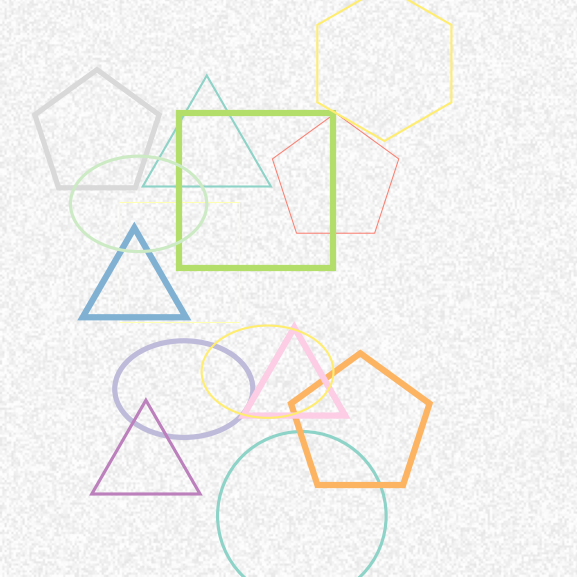[{"shape": "circle", "thickness": 1.5, "radius": 0.73, "center": [0.523, 0.106]}, {"shape": "triangle", "thickness": 1, "radius": 0.64, "center": [0.358, 0.74]}, {"shape": "square", "thickness": 0.5, "radius": 0.52, "center": [0.311, 0.546]}, {"shape": "oval", "thickness": 2.5, "radius": 0.6, "center": [0.318, 0.325]}, {"shape": "pentagon", "thickness": 0.5, "radius": 0.58, "center": [0.581, 0.688]}, {"shape": "triangle", "thickness": 3, "radius": 0.52, "center": [0.233, 0.501]}, {"shape": "pentagon", "thickness": 3, "radius": 0.63, "center": [0.624, 0.261]}, {"shape": "square", "thickness": 3, "radius": 0.67, "center": [0.443, 0.669]}, {"shape": "triangle", "thickness": 3, "radius": 0.51, "center": [0.51, 0.33]}, {"shape": "pentagon", "thickness": 2.5, "radius": 0.57, "center": [0.168, 0.765]}, {"shape": "triangle", "thickness": 1.5, "radius": 0.54, "center": [0.253, 0.198]}, {"shape": "oval", "thickness": 1.5, "radius": 0.59, "center": [0.24, 0.646]}, {"shape": "oval", "thickness": 1, "radius": 0.57, "center": [0.463, 0.356]}, {"shape": "hexagon", "thickness": 1, "radius": 0.67, "center": [0.666, 0.889]}]